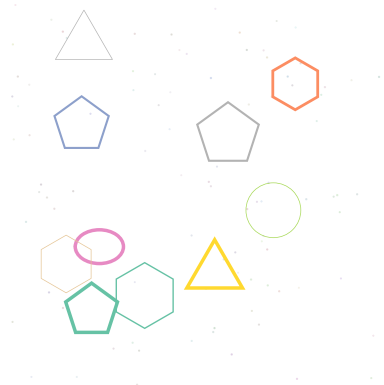[{"shape": "pentagon", "thickness": 2.5, "radius": 0.35, "center": [0.238, 0.194]}, {"shape": "hexagon", "thickness": 1, "radius": 0.43, "center": [0.376, 0.232]}, {"shape": "hexagon", "thickness": 2, "radius": 0.34, "center": [0.767, 0.782]}, {"shape": "pentagon", "thickness": 1.5, "radius": 0.37, "center": [0.212, 0.676]}, {"shape": "oval", "thickness": 2.5, "radius": 0.31, "center": [0.258, 0.359]}, {"shape": "circle", "thickness": 0.5, "radius": 0.36, "center": [0.71, 0.454]}, {"shape": "triangle", "thickness": 2.5, "radius": 0.42, "center": [0.558, 0.294]}, {"shape": "hexagon", "thickness": 0.5, "radius": 0.37, "center": [0.172, 0.314]}, {"shape": "pentagon", "thickness": 1.5, "radius": 0.42, "center": [0.592, 0.65]}, {"shape": "triangle", "thickness": 0.5, "radius": 0.43, "center": [0.218, 0.888]}]